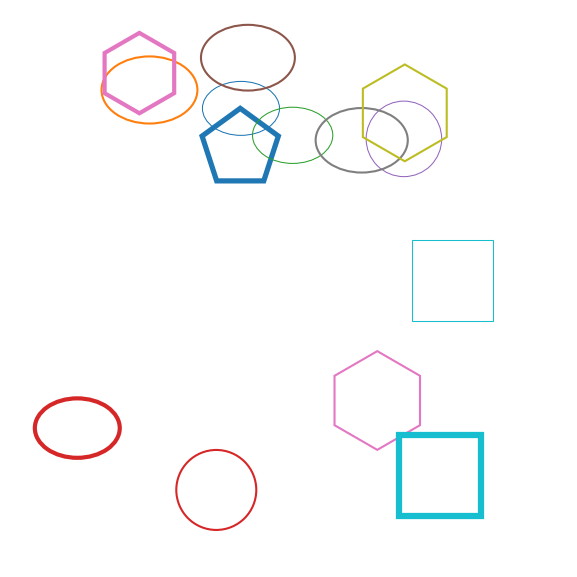[{"shape": "pentagon", "thickness": 2.5, "radius": 0.35, "center": [0.416, 0.742]}, {"shape": "oval", "thickness": 0.5, "radius": 0.33, "center": [0.417, 0.811]}, {"shape": "oval", "thickness": 1, "radius": 0.42, "center": [0.259, 0.843]}, {"shape": "oval", "thickness": 0.5, "radius": 0.35, "center": [0.507, 0.765]}, {"shape": "oval", "thickness": 2, "radius": 0.37, "center": [0.134, 0.258]}, {"shape": "circle", "thickness": 1, "radius": 0.35, "center": [0.375, 0.151]}, {"shape": "circle", "thickness": 0.5, "radius": 0.33, "center": [0.699, 0.759]}, {"shape": "oval", "thickness": 1, "radius": 0.41, "center": [0.429, 0.899]}, {"shape": "hexagon", "thickness": 1, "radius": 0.43, "center": [0.653, 0.306]}, {"shape": "hexagon", "thickness": 2, "radius": 0.35, "center": [0.241, 0.873]}, {"shape": "oval", "thickness": 1, "radius": 0.4, "center": [0.626, 0.756]}, {"shape": "hexagon", "thickness": 1, "radius": 0.42, "center": [0.701, 0.804]}, {"shape": "square", "thickness": 0.5, "radius": 0.35, "center": [0.784, 0.513]}, {"shape": "square", "thickness": 3, "radius": 0.35, "center": [0.762, 0.176]}]